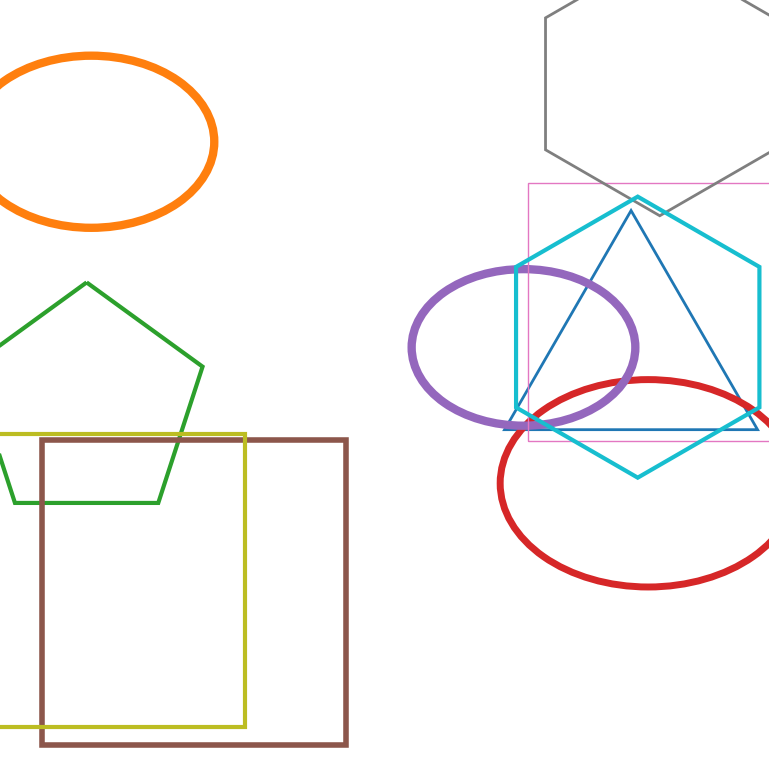[{"shape": "triangle", "thickness": 1, "radius": 0.95, "center": [0.82, 0.537]}, {"shape": "oval", "thickness": 3, "radius": 0.8, "center": [0.119, 0.816]}, {"shape": "pentagon", "thickness": 1.5, "radius": 0.79, "center": [0.112, 0.475]}, {"shape": "oval", "thickness": 2.5, "radius": 0.96, "center": [0.842, 0.372]}, {"shape": "oval", "thickness": 3, "radius": 0.73, "center": [0.68, 0.549]}, {"shape": "square", "thickness": 2, "radius": 0.99, "center": [0.252, 0.23]}, {"shape": "square", "thickness": 0.5, "radius": 0.84, "center": [0.853, 0.595]}, {"shape": "hexagon", "thickness": 1, "radius": 0.86, "center": [0.857, 0.891]}, {"shape": "square", "thickness": 1.5, "radius": 0.95, "center": [0.128, 0.246]}, {"shape": "hexagon", "thickness": 1.5, "radius": 0.91, "center": [0.828, 0.562]}]